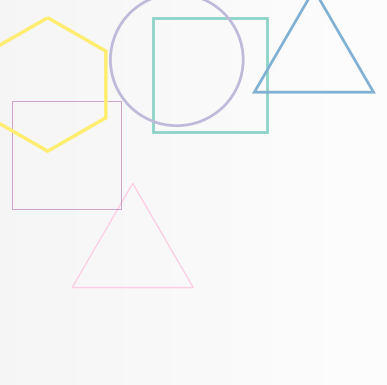[{"shape": "square", "thickness": 2, "radius": 0.74, "center": [0.542, 0.805]}, {"shape": "circle", "thickness": 2, "radius": 0.86, "center": [0.456, 0.845]}, {"shape": "triangle", "thickness": 2, "radius": 0.89, "center": [0.81, 0.849]}, {"shape": "triangle", "thickness": 1, "radius": 0.9, "center": [0.343, 0.343]}, {"shape": "square", "thickness": 0.5, "radius": 0.7, "center": [0.172, 0.599]}, {"shape": "hexagon", "thickness": 2.5, "radius": 0.87, "center": [0.123, 0.781]}]